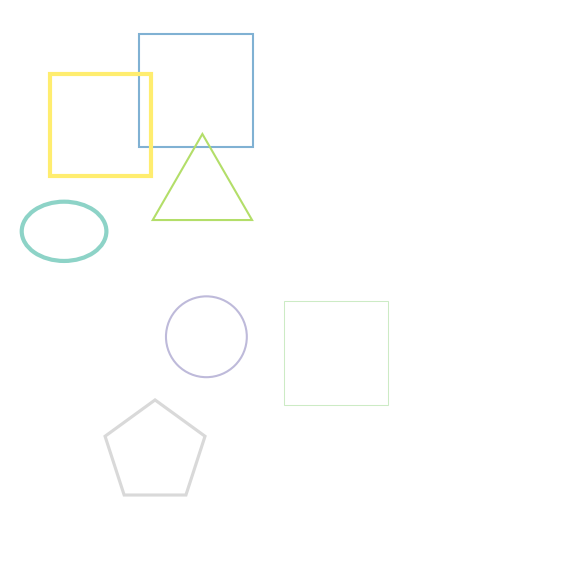[{"shape": "oval", "thickness": 2, "radius": 0.37, "center": [0.111, 0.599]}, {"shape": "circle", "thickness": 1, "radius": 0.35, "center": [0.357, 0.416]}, {"shape": "square", "thickness": 1, "radius": 0.49, "center": [0.339, 0.842]}, {"shape": "triangle", "thickness": 1, "radius": 0.5, "center": [0.35, 0.668]}, {"shape": "pentagon", "thickness": 1.5, "radius": 0.46, "center": [0.268, 0.216]}, {"shape": "square", "thickness": 0.5, "radius": 0.45, "center": [0.582, 0.388]}, {"shape": "square", "thickness": 2, "radius": 0.44, "center": [0.174, 0.783]}]